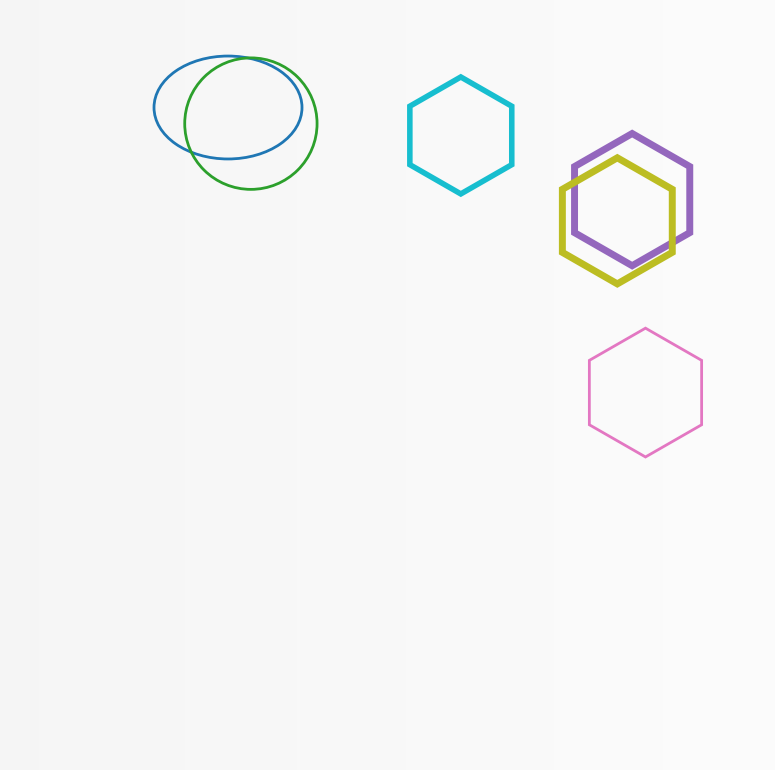[{"shape": "oval", "thickness": 1, "radius": 0.48, "center": [0.294, 0.86]}, {"shape": "circle", "thickness": 1, "radius": 0.43, "center": [0.324, 0.839]}, {"shape": "hexagon", "thickness": 2.5, "radius": 0.43, "center": [0.816, 0.741]}, {"shape": "hexagon", "thickness": 1, "radius": 0.42, "center": [0.833, 0.49]}, {"shape": "hexagon", "thickness": 2.5, "radius": 0.41, "center": [0.797, 0.713]}, {"shape": "hexagon", "thickness": 2, "radius": 0.38, "center": [0.595, 0.824]}]